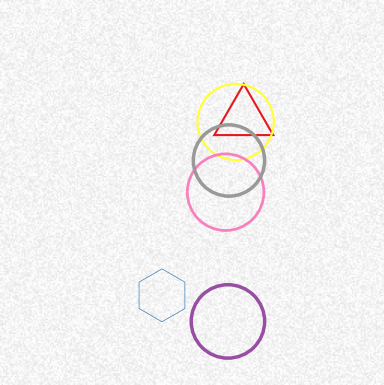[{"shape": "triangle", "thickness": 1.5, "radius": 0.44, "center": [0.633, 0.693]}, {"shape": "hexagon", "thickness": 0.5, "radius": 0.34, "center": [0.421, 0.233]}, {"shape": "circle", "thickness": 2.5, "radius": 0.48, "center": [0.592, 0.165]}, {"shape": "circle", "thickness": 1.5, "radius": 0.5, "center": [0.612, 0.683]}, {"shape": "circle", "thickness": 2, "radius": 0.5, "center": [0.586, 0.501]}, {"shape": "circle", "thickness": 2.5, "radius": 0.46, "center": [0.595, 0.583]}]